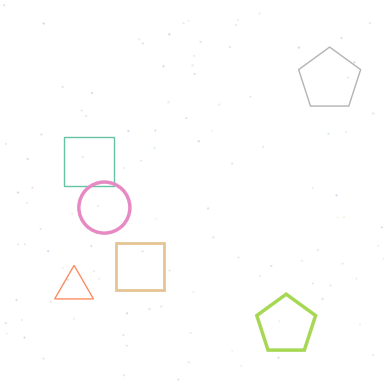[{"shape": "square", "thickness": 1, "radius": 0.32, "center": [0.231, 0.581]}, {"shape": "triangle", "thickness": 1, "radius": 0.29, "center": [0.192, 0.253]}, {"shape": "circle", "thickness": 2.5, "radius": 0.33, "center": [0.271, 0.461]}, {"shape": "pentagon", "thickness": 2.5, "radius": 0.4, "center": [0.743, 0.156]}, {"shape": "square", "thickness": 2, "radius": 0.31, "center": [0.363, 0.308]}, {"shape": "pentagon", "thickness": 1, "radius": 0.42, "center": [0.856, 0.793]}]